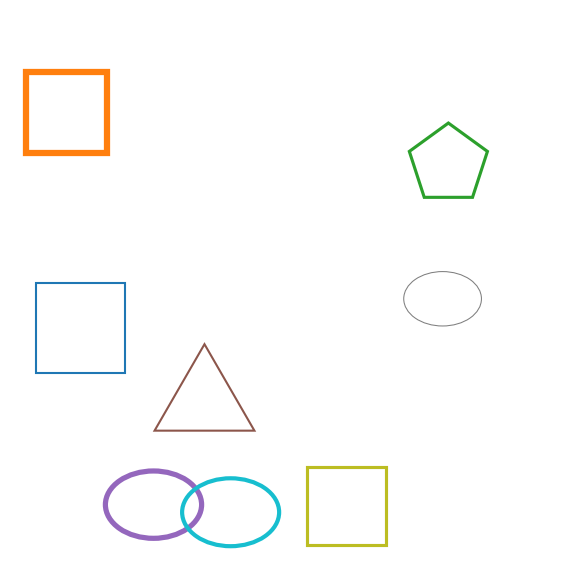[{"shape": "square", "thickness": 1, "radius": 0.39, "center": [0.139, 0.431]}, {"shape": "square", "thickness": 3, "radius": 0.35, "center": [0.115, 0.805]}, {"shape": "pentagon", "thickness": 1.5, "radius": 0.36, "center": [0.776, 0.715]}, {"shape": "oval", "thickness": 2.5, "radius": 0.42, "center": [0.266, 0.125]}, {"shape": "triangle", "thickness": 1, "radius": 0.5, "center": [0.354, 0.303]}, {"shape": "oval", "thickness": 0.5, "radius": 0.34, "center": [0.766, 0.482]}, {"shape": "square", "thickness": 1.5, "radius": 0.34, "center": [0.6, 0.123]}, {"shape": "oval", "thickness": 2, "radius": 0.42, "center": [0.399, 0.112]}]